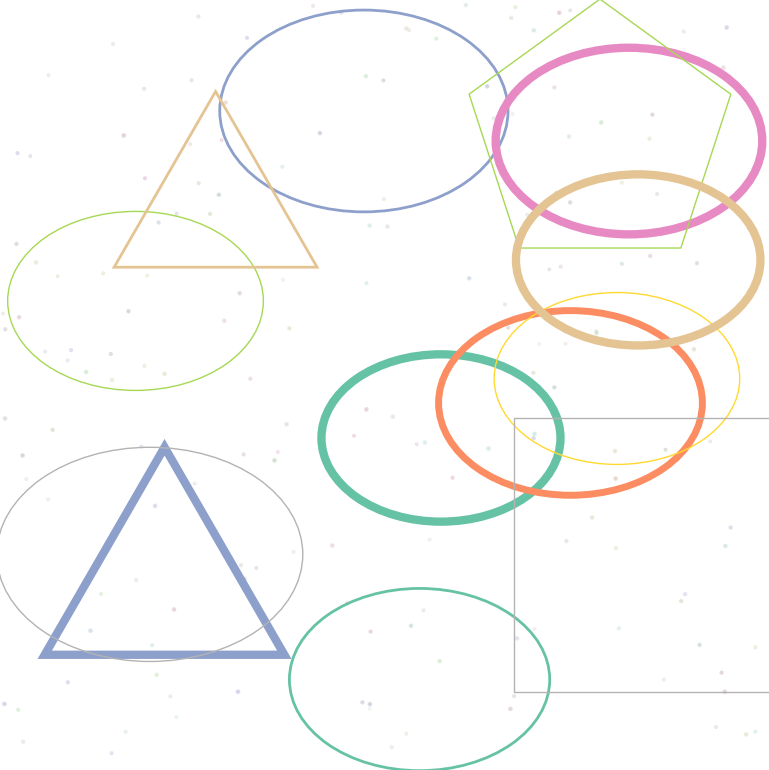[{"shape": "oval", "thickness": 1, "radius": 0.85, "center": [0.545, 0.117]}, {"shape": "oval", "thickness": 3, "radius": 0.78, "center": [0.573, 0.431]}, {"shape": "oval", "thickness": 2.5, "radius": 0.86, "center": [0.741, 0.477]}, {"shape": "triangle", "thickness": 3, "radius": 0.9, "center": [0.214, 0.239]}, {"shape": "oval", "thickness": 1, "radius": 0.94, "center": [0.473, 0.856]}, {"shape": "oval", "thickness": 3, "radius": 0.87, "center": [0.817, 0.817]}, {"shape": "oval", "thickness": 0.5, "radius": 0.83, "center": [0.176, 0.609]}, {"shape": "pentagon", "thickness": 0.5, "radius": 0.89, "center": [0.779, 0.822]}, {"shape": "oval", "thickness": 0.5, "radius": 0.8, "center": [0.801, 0.508]}, {"shape": "triangle", "thickness": 1, "radius": 0.76, "center": [0.28, 0.729]}, {"shape": "oval", "thickness": 3, "radius": 0.79, "center": [0.829, 0.662]}, {"shape": "oval", "thickness": 0.5, "radius": 0.99, "center": [0.195, 0.28]}, {"shape": "square", "thickness": 0.5, "radius": 0.89, "center": [0.845, 0.279]}]